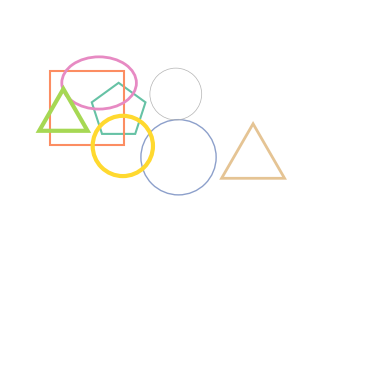[{"shape": "pentagon", "thickness": 1.5, "radius": 0.37, "center": [0.308, 0.712]}, {"shape": "square", "thickness": 1.5, "radius": 0.48, "center": [0.226, 0.719]}, {"shape": "circle", "thickness": 1, "radius": 0.49, "center": [0.464, 0.592]}, {"shape": "oval", "thickness": 2, "radius": 0.48, "center": [0.257, 0.785]}, {"shape": "triangle", "thickness": 3, "radius": 0.36, "center": [0.165, 0.697]}, {"shape": "circle", "thickness": 3, "radius": 0.39, "center": [0.319, 0.621]}, {"shape": "triangle", "thickness": 2, "radius": 0.47, "center": [0.657, 0.584]}, {"shape": "circle", "thickness": 0.5, "radius": 0.34, "center": [0.457, 0.756]}]